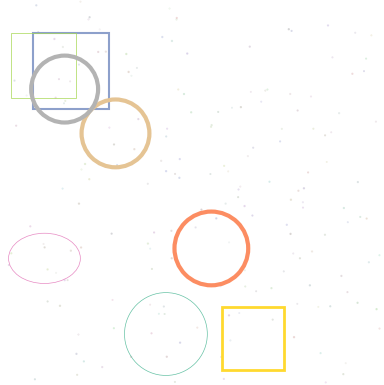[{"shape": "circle", "thickness": 0.5, "radius": 0.54, "center": [0.431, 0.132]}, {"shape": "circle", "thickness": 3, "radius": 0.48, "center": [0.549, 0.355]}, {"shape": "square", "thickness": 1.5, "radius": 0.5, "center": [0.185, 0.815]}, {"shape": "oval", "thickness": 0.5, "radius": 0.47, "center": [0.115, 0.329]}, {"shape": "square", "thickness": 0.5, "radius": 0.42, "center": [0.112, 0.831]}, {"shape": "square", "thickness": 2, "radius": 0.41, "center": [0.658, 0.121]}, {"shape": "circle", "thickness": 3, "radius": 0.44, "center": [0.3, 0.654]}, {"shape": "circle", "thickness": 3, "radius": 0.43, "center": [0.168, 0.769]}]